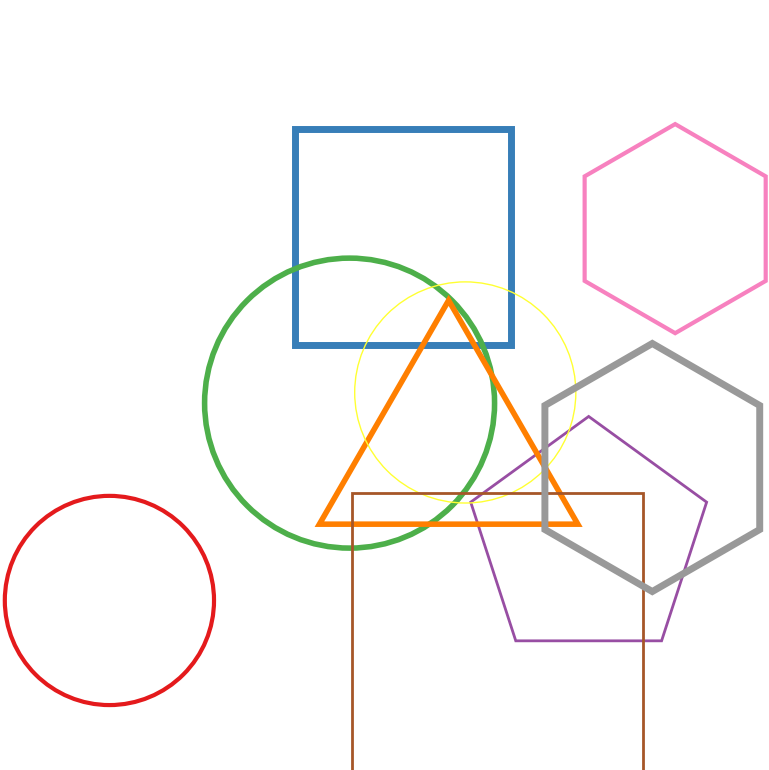[{"shape": "circle", "thickness": 1.5, "radius": 0.68, "center": [0.142, 0.22]}, {"shape": "square", "thickness": 2.5, "radius": 0.7, "center": [0.523, 0.692]}, {"shape": "circle", "thickness": 2, "radius": 0.94, "center": [0.454, 0.476]}, {"shape": "pentagon", "thickness": 1, "radius": 0.81, "center": [0.765, 0.298]}, {"shape": "triangle", "thickness": 2, "radius": 0.97, "center": [0.583, 0.416]}, {"shape": "circle", "thickness": 0.5, "radius": 0.72, "center": [0.604, 0.49]}, {"shape": "square", "thickness": 1, "radius": 0.95, "center": [0.646, 0.17]}, {"shape": "hexagon", "thickness": 1.5, "radius": 0.68, "center": [0.877, 0.703]}, {"shape": "hexagon", "thickness": 2.5, "radius": 0.81, "center": [0.847, 0.393]}]